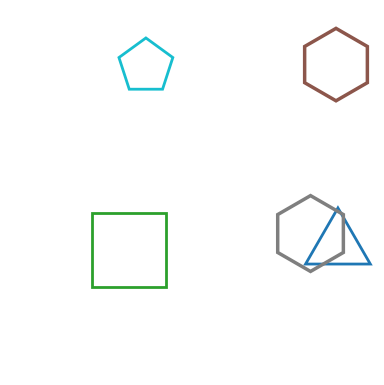[{"shape": "triangle", "thickness": 2, "radius": 0.49, "center": [0.878, 0.363]}, {"shape": "square", "thickness": 2, "radius": 0.48, "center": [0.336, 0.351]}, {"shape": "hexagon", "thickness": 2.5, "radius": 0.47, "center": [0.873, 0.832]}, {"shape": "hexagon", "thickness": 2.5, "radius": 0.49, "center": [0.807, 0.393]}, {"shape": "pentagon", "thickness": 2, "radius": 0.37, "center": [0.379, 0.828]}]